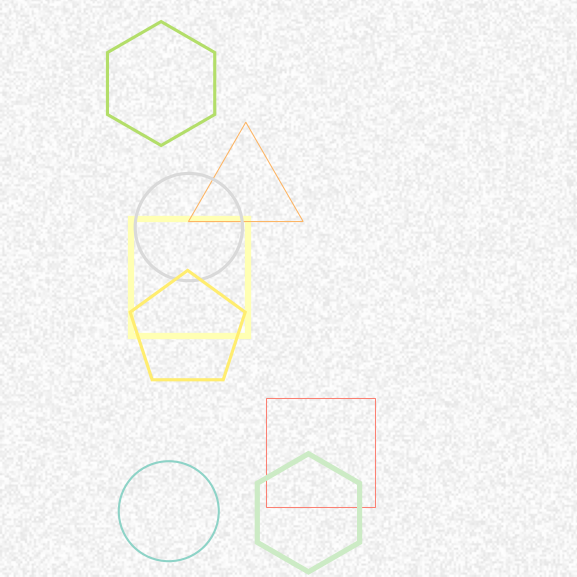[{"shape": "circle", "thickness": 1, "radius": 0.43, "center": [0.292, 0.114]}, {"shape": "square", "thickness": 3, "radius": 0.5, "center": [0.328, 0.518]}, {"shape": "square", "thickness": 0.5, "radius": 0.47, "center": [0.555, 0.215]}, {"shape": "triangle", "thickness": 0.5, "radius": 0.57, "center": [0.426, 0.673]}, {"shape": "hexagon", "thickness": 1.5, "radius": 0.54, "center": [0.279, 0.855]}, {"shape": "circle", "thickness": 1.5, "radius": 0.46, "center": [0.327, 0.606]}, {"shape": "hexagon", "thickness": 2.5, "radius": 0.51, "center": [0.534, 0.111]}, {"shape": "pentagon", "thickness": 1.5, "radius": 0.52, "center": [0.325, 0.426]}]